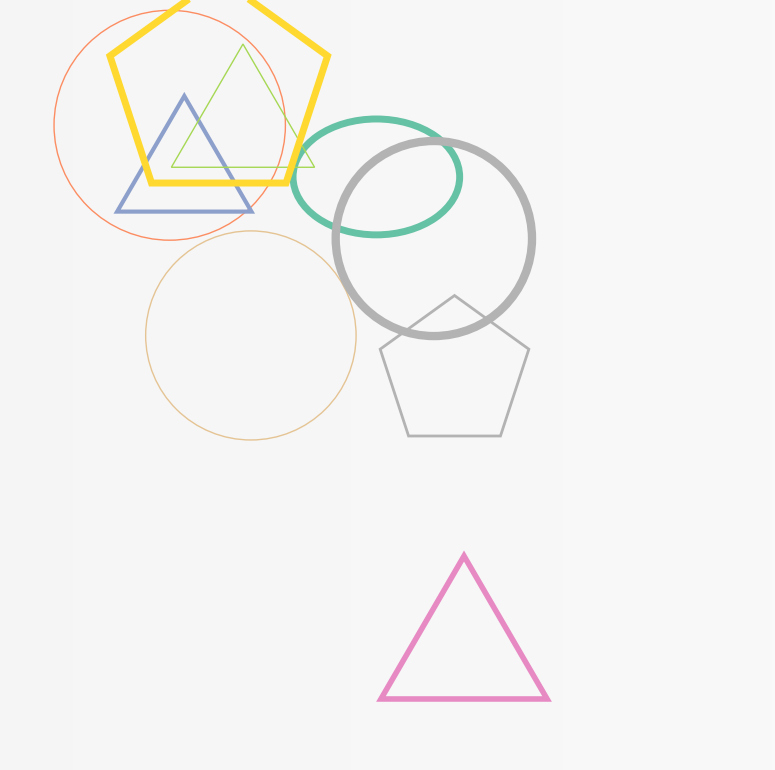[{"shape": "oval", "thickness": 2.5, "radius": 0.54, "center": [0.486, 0.77]}, {"shape": "circle", "thickness": 0.5, "radius": 0.75, "center": [0.219, 0.837]}, {"shape": "triangle", "thickness": 1.5, "radius": 0.5, "center": [0.238, 0.775]}, {"shape": "triangle", "thickness": 2, "radius": 0.62, "center": [0.599, 0.154]}, {"shape": "triangle", "thickness": 0.5, "radius": 0.53, "center": [0.314, 0.836]}, {"shape": "pentagon", "thickness": 2.5, "radius": 0.74, "center": [0.282, 0.882]}, {"shape": "circle", "thickness": 0.5, "radius": 0.68, "center": [0.324, 0.564]}, {"shape": "circle", "thickness": 3, "radius": 0.63, "center": [0.56, 0.69]}, {"shape": "pentagon", "thickness": 1, "radius": 0.5, "center": [0.586, 0.515]}]